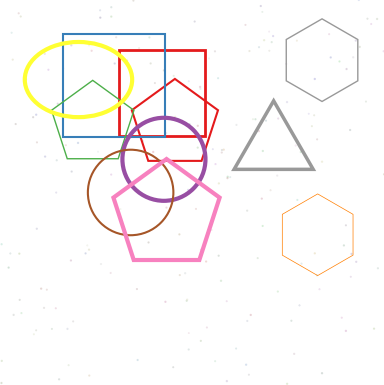[{"shape": "pentagon", "thickness": 1.5, "radius": 0.59, "center": [0.454, 0.677]}, {"shape": "square", "thickness": 2, "radius": 0.56, "center": [0.42, 0.758]}, {"shape": "square", "thickness": 1.5, "radius": 0.67, "center": [0.296, 0.778]}, {"shape": "pentagon", "thickness": 1, "radius": 0.56, "center": [0.241, 0.679]}, {"shape": "circle", "thickness": 3, "radius": 0.54, "center": [0.426, 0.586]}, {"shape": "hexagon", "thickness": 0.5, "radius": 0.53, "center": [0.825, 0.39]}, {"shape": "oval", "thickness": 3, "radius": 0.7, "center": [0.204, 0.793]}, {"shape": "circle", "thickness": 1.5, "radius": 0.56, "center": [0.339, 0.5]}, {"shape": "pentagon", "thickness": 3, "radius": 0.72, "center": [0.433, 0.442]}, {"shape": "triangle", "thickness": 2.5, "radius": 0.59, "center": [0.711, 0.619]}, {"shape": "hexagon", "thickness": 1, "radius": 0.54, "center": [0.836, 0.844]}]